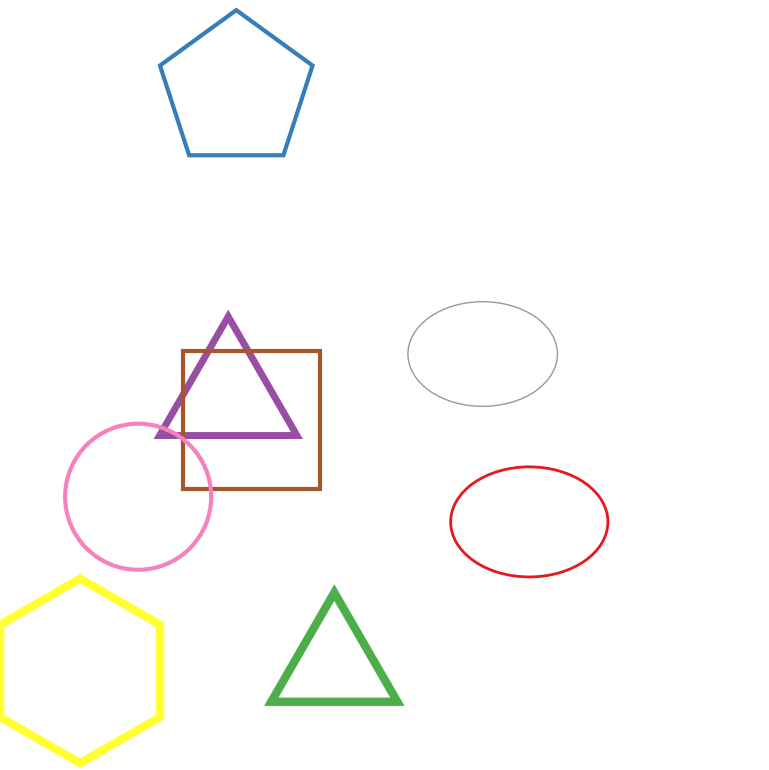[{"shape": "oval", "thickness": 1, "radius": 0.51, "center": [0.687, 0.322]}, {"shape": "pentagon", "thickness": 1.5, "radius": 0.52, "center": [0.307, 0.883]}, {"shape": "triangle", "thickness": 3, "radius": 0.47, "center": [0.434, 0.136]}, {"shape": "triangle", "thickness": 2.5, "radius": 0.52, "center": [0.296, 0.486]}, {"shape": "hexagon", "thickness": 3, "radius": 0.6, "center": [0.104, 0.129]}, {"shape": "square", "thickness": 1.5, "radius": 0.45, "center": [0.327, 0.455]}, {"shape": "circle", "thickness": 1.5, "radius": 0.47, "center": [0.179, 0.355]}, {"shape": "oval", "thickness": 0.5, "radius": 0.49, "center": [0.627, 0.54]}]